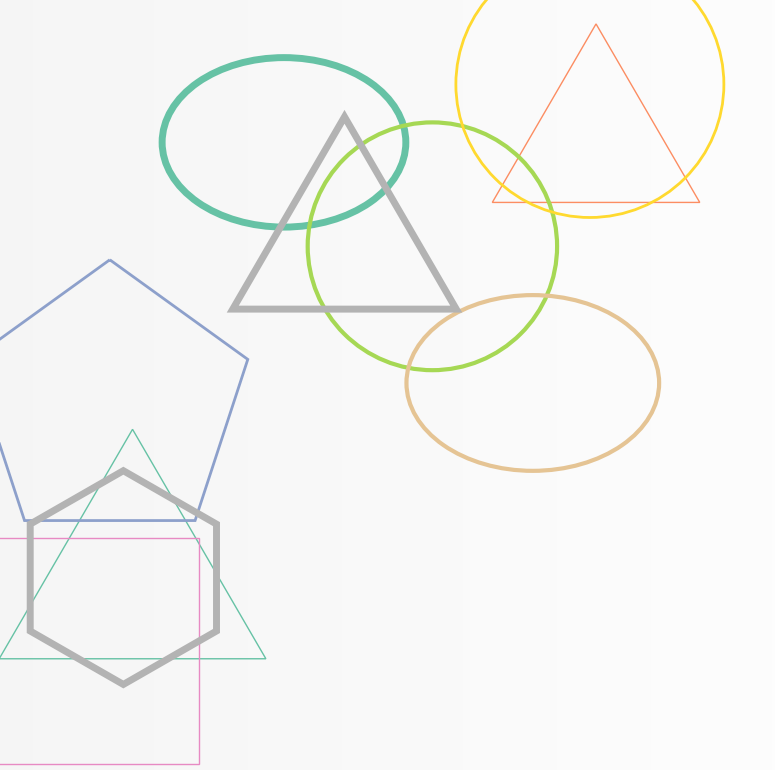[{"shape": "triangle", "thickness": 0.5, "radius": 0.99, "center": [0.171, 0.244]}, {"shape": "oval", "thickness": 2.5, "radius": 0.79, "center": [0.366, 0.815]}, {"shape": "triangle", "thickness": 0.5, "radius": 0.77, "center": [0.769, 0.814]}, {"shape": "pentagon", "thickness": 1, "radius": 0.94, "center": [0.142, 0.475]}, {"shape": "square", "thickness": 0.5, "radius": 0.73, "center": [0.11, 0.155]}, {"shape": "circle", "thickness": 1.5, "radius": 0.8, "center": [0.558, 0.68]}, {"shape": "circle", "thickness": 1, "radius": 0.86, "center": [0.761, 0.89]}, {"shape": "oval", "thickness": 1.5, "radius": 0.82, "center": [0.687, 0.503]}, {"shape": "triangle", "thickness": 2.5, "radius": 0.83, "center": [0.445, 0.682]}, {"shape": "hexagon", "thickness": 2.5, "radius": 0.69, "center": [0.159, 0.25]}]